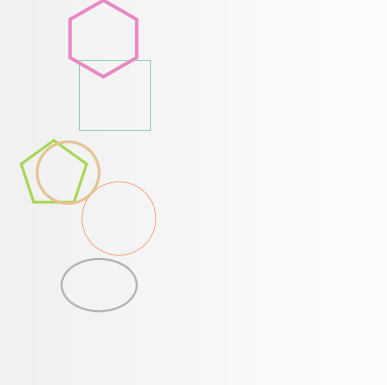[{"shape": "square", "thickness": 0.5, "radius": 0.46, "center": [0.296, 0.752]}, {"shape": "circle", "thickness": 0.5, "radius": 0.48, "center": [0.307, 0.433]}, {"shape": "hexagon", "thickness": 2.5, "radius": 0.5, "center": [0.267, 0.9]}, {"shape": "pentagon", "thickness": 2, "radius": 0.44, "center": [0.139, 0.547]}, {"shape": "circle", "thickness": 2, "radius": 0.4, "center": [0.176, 0.552]}, {"shape": "oval", "thickness": 1.5, "radius": 0.48, "center": [0.256, 0.259]}]